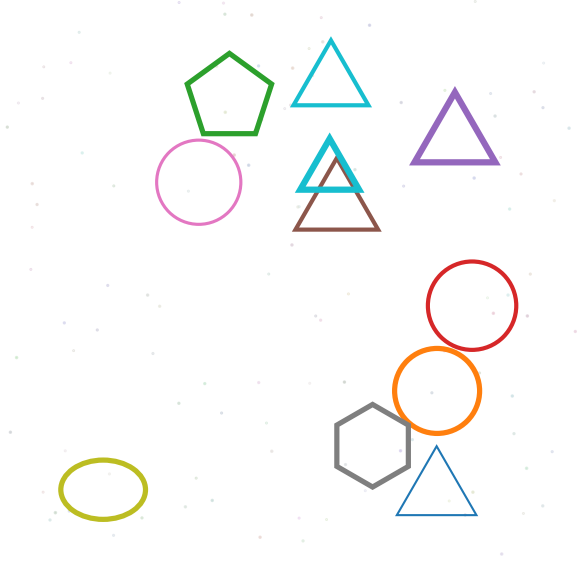[{"shape": "triangle", "thickness": 1, "radius": 0.4, "center": [0.756, 0.147]}, {"shape": "circle", "thickness": 2.5, "radius": 0.37, "center": [0.757, 0.322]}, {"shape": "pentagon", "thickness": 2.5, "radius": 0.38, "center": [0.397, 0.83]}, {"shape": "circle", "thickness": 2, "radius": 0.38, "center": [0.817, 0.47]}, {"shape": "triangle", "thickness": 3, "radius": 0.4, "center": [0.788, 0.758]}, {"shape": "triangle", "thickness": 2, "radius": 0.41, "center": [0.583, 0.643]}, {"shape": "circle", "thickness": 1.5, "radius": 0.36, "center": [0.344, 0.684]}, {"shape": "hexagon", "thickness": 2.5, "radius": 0.36, "center": [0.645, 0.227]}, {"shape": "oval", "thickness": 2.5, "radius": 0.37, "center": [0.179, 0.151]}, {"shape": "triangle", "thickness": 3, "radius": 0.29, "center": [0.571, 0.7]}, {"shape": "triangle", "thickness": 2, "radius": 0.37, "center": [0.573, 0.854]}]